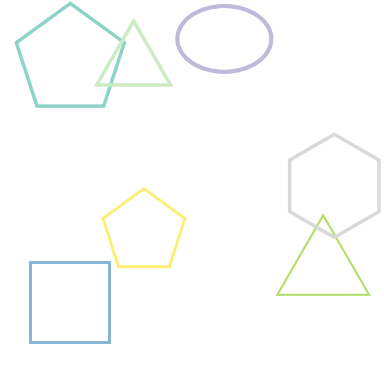[{"shape": "pentagon", "thickness": 2.5, "radius": 0.74, "center": [0.183, 0.844]}, {"shape": "oval", "thickness": 3, "radius": 0.61, "center": [0.583, 0.899]}, {"shape": "square", "thickness": 2, "radius": 0.52, "center": [0.181, 0.216]}, {"shape": "triangle", "thickness": 1.5, "radius": 0.69, "center": [0.84, 0.303]}, {"shape": "hexagon", "thickness": 2.5, "radius": 0.67, "center": [0.868, 0.517]}, {"shape": "triangle", "thickness": 2.5, "radius": 0.55, "center": [0.347, 0.835]}, {"shape": "pentagon", "thickness": 2, "radius": 0.56, "center": [0.374, 0.398]}]